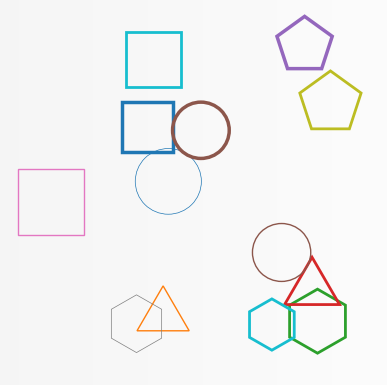[{"shape": "circle", "thickness": 0.5, "radius": 0.43, "center": [0.434, 0.529]}, {"shape": "square", "thickness": 2.5, "radius": 0.32, "center": [0.381, 0.669]}, {"shape": "triangle", "thickness": 1, "radius": 0.39, "center": [0.421, 0.18]}, {"shape": "hexagon", "thickness": 2, "radius": 0.42, "center": [0.819, 0.166]}, {"shape": "triangle", "thickness": 2, "radius": 0.41, "center": [0.805, 0.25]}, {"shape": "pentagon", "thickness": 2.5, "radius": 0.37, "center": [0.786, 0.882]}, {"shape": "circle", "thickness": 2.5, "radius": 0.37, "center": [0.518, 0.662]}, {"shape": "circle", "thickness": 1, "radius": 0.38, "center": [0.727, 0.344]}, {"shape": "square", "thickness": 1, "radius": 0.43, "center": [0.131, 0.475]}, {"shape": "hexagon", "thickness": 0.5, "radius": 0.37, "center": [0.352, 0.159]}, {"shape": "pentagon", "thickness": 2, "radius": 0.42, "center": [0.853, 0.733]}, {"shape": "square", "thickness": 2, "radius": 0.36, "center": [0.396, 0.845]}, {"shape": "hexagon", "thickness": 2, "radius": 0.33, "center": [0.702, 0.157]}]